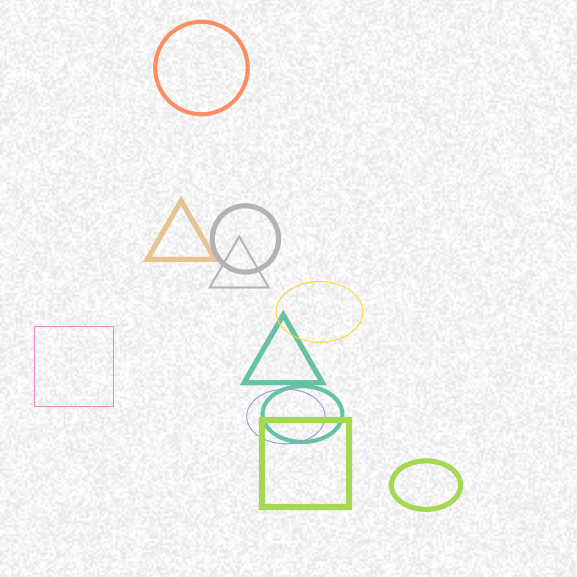[{"shape": "triangle", "thickness": 2.5, "radius": 0.39, "center": [0.491, 0.376]}, {"shape": "oval", "thickness": 2, "radius": 0.35, "center": [0.524, 0.282]}, {"shape": "circle", "thickness": 2, "radius": 0.4, "center": [0.349, 0.881]}, {"shape": "oval", "thickness": 0.5, "radius": 0.34, "center": [0.495, 0.278]}, {"shape": "square", "thickness": 0.5, "radius": 0.35, "center": [0.127, 0.365]}, {"shape": "oval", "thickness": 2.5, "radius": 0.3, "center": [0.738, 0.159]}, {"shape": "square", "thickness": 3, "radius": 0.38, "center": [0.529, 0.196]}, {"shape": "oval", "thickness": 0.5, "radius": 0.38, "center": [0.553, 0.459]}, {"shape": "triangle", "thickness": 2.5, "radius": 0.34, "center": [0.314, 0.584]}, {"shape": "triangle", "thickness": 1, "radius": 0.29, "center": [0.414, 0.531]}, {"shape": "circle", "thickness": 2.5, "radius": 0.29, "center": [0.425, 0.585]}]